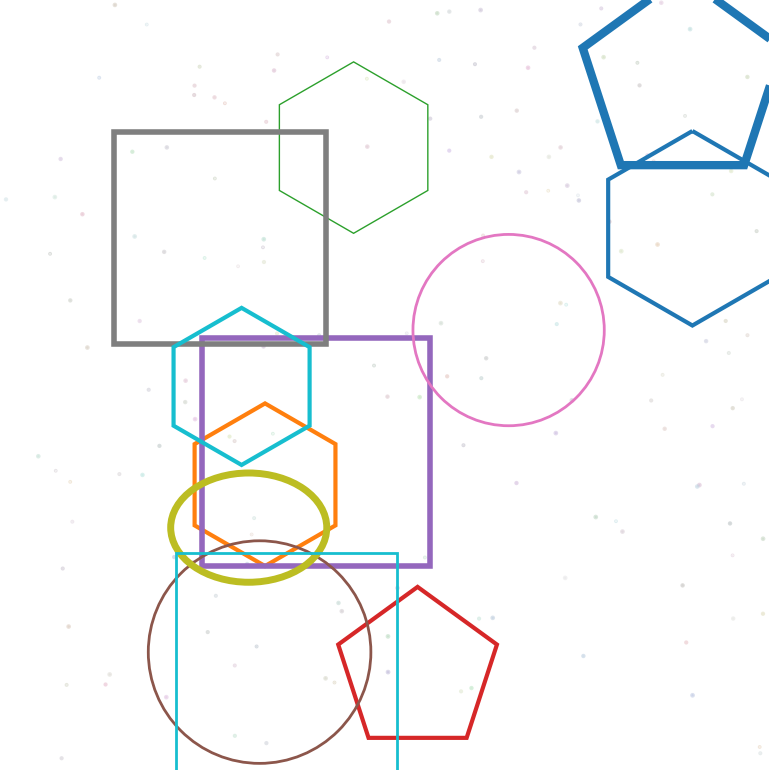[{"shape": "hexagon", "thickness": 1.5, "radius": 0.63, "center": [0.899, 0.704]}, {"shape": "pentagon", "thickness": 3, "radius": 0.68, "center": [0.886, 0.896]}, {"shape": "hexagon", "thickness": 1.5, "radius": 0.53, "center": [0.344, 0.37]}, {"shape": "hexagon", "thickness": 0.5, "radius": 0.56, "center": [0.459, 0.808]}, {"shape": "pentagon", "thickness": 1.5, "radius": 0.54, "center": [0.542, 0.129]}, {"shape": "square", "thickness": 2, "radius": 0.74, "center": [0.411, 0.414]}, {"shape": "circle", "thickness": 1, "radius": 0.72, "center": [0.337, 0.153]}, {"shape": "circle", "thickness": 1, "radius": 0.62, "center": [0.661, 0.571]}, {"shape": "square", "thickness": 2, "radius": 0.69, "center": [0.286, 0.691]}, {"shape": "oval", "thickness": 2.5, "radius": 0.51, "center": [0.323, 0.315]}, {"shape": "square", "thickness": 1, "radius": 0.72, "center": [0.372, 0.138]}, {"shape": "hexagon", "thickness": 1.5, "radius": 0.51, "center": [0.314, 0.498]}]